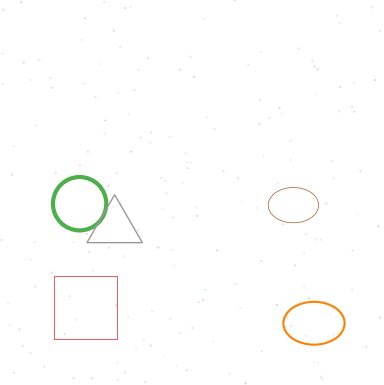[{"shape": "square", "thickness": 0.5, "radius": 0.41, "center": [0.223, 0.202]}, {"shape": "circle", "thickness": 3, "radius": 0.35, "center": [0.207, 0.471]}, {"shape": "oval", "thickness": 1.5, "radius": 0.4, "center": [0.816, 0.16]}, {"shape": "oval", "thickness": 0.5, "radius": 0.33, "center": [0.762, 0.467]}, {"shape": "triangle", "thickness": 1, "radius": 0.42, "center": [0.298, 0.411]}]